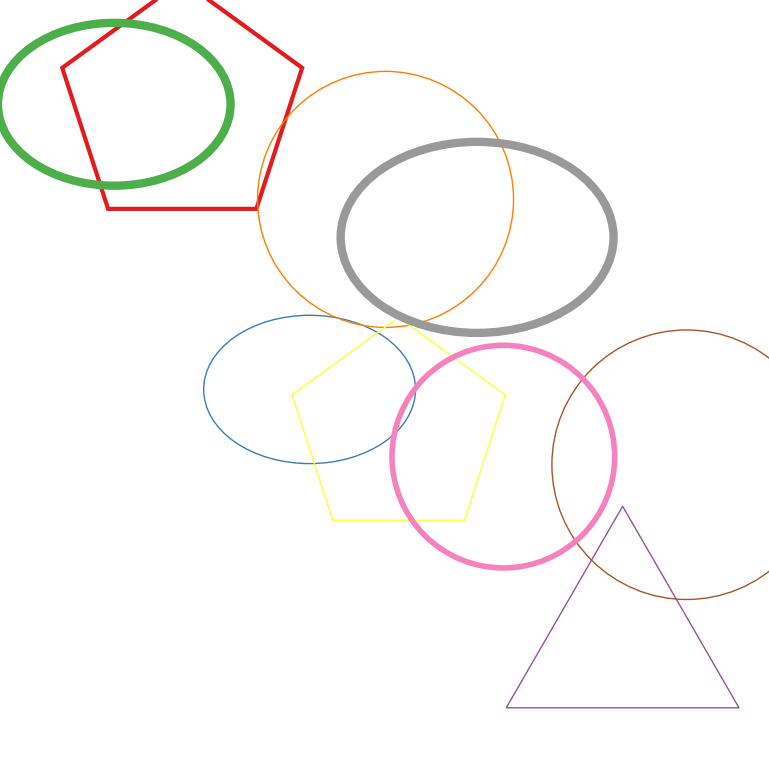[{"shape": "pentagon", "thickness": 1.5, "radius": 0.82, "center": [0.237, 0.861]}, {"shape": "oval", "thickness": 0.5, "radius": 0.69, "center": [0.402, 0.494]}, {"shape": "oval", "thickness": 3, "radius": 0.76, "center": [0.148, 0.865]}, {"shape": "triangle", "thickness": 0.5, "radius": 0.87, "center": [0.809, 0.168]}, {"shape": "circle", "thickness": 0.5, "radius": 0.83, "center": [0.501, 0.741]}, {"shape": "pentagon", "thickness": 0.5, "radius": 0.73, "center": [0.518, 0.442]}, {"shape": "circle", "thickness": 0.5, "radius": 0.88, "center": [0.892, 0.396]}, {"shape": "circle", "thickness": 2, "radius": 0.72, "center": [0.654, 0.407]}, {"shape": "oval", "thickness": 3, "radius": 0.89, "center": [0.62, 0.692]}]